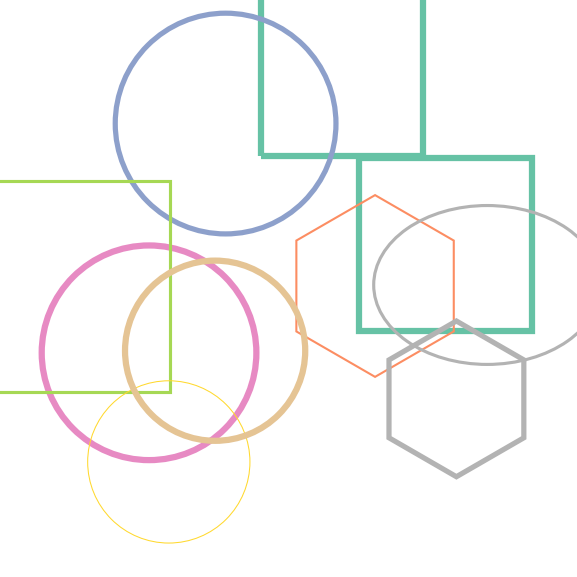[{"shape": "square", "thickness": 3, "radius": 0.75, "center": [0.772, 0.576]}, {"shape": "square", "thickness": 3, "radius": 0.7, "center": [0.592, 0.87]}, {"shape": "hexagon", "thickness": 1, "radius": 0.79, "center": [0.649, 0.504]}, {"shape": "circle", "thickness": 2.5, "radius": 0.96, "center": [0.391, 0.785]}, {"shape": "circle", "thickness": 3, "radius": 0.93, "center": [0.258, 0.388]}, {"shape": "square", "thickness": 1.5, "radius": 0.91, "center": [0.113, 0.503]}, {"shape": "circle", "thickness": 0.5, "radius": 0.7, "center": [0.292, 0.199]}, {"shape": "circle", "thickness": 3, "radius": 0.78, "center": [0.373, 0.392]}, {"shape": "oval", "thickness": 1.5, "radius": 0.98, "center": [0.844, 0.506]}, {"shape": "hexagon", "thickness": 2.5, "radius": 0.67, "center": [0.79, 0.308]}]